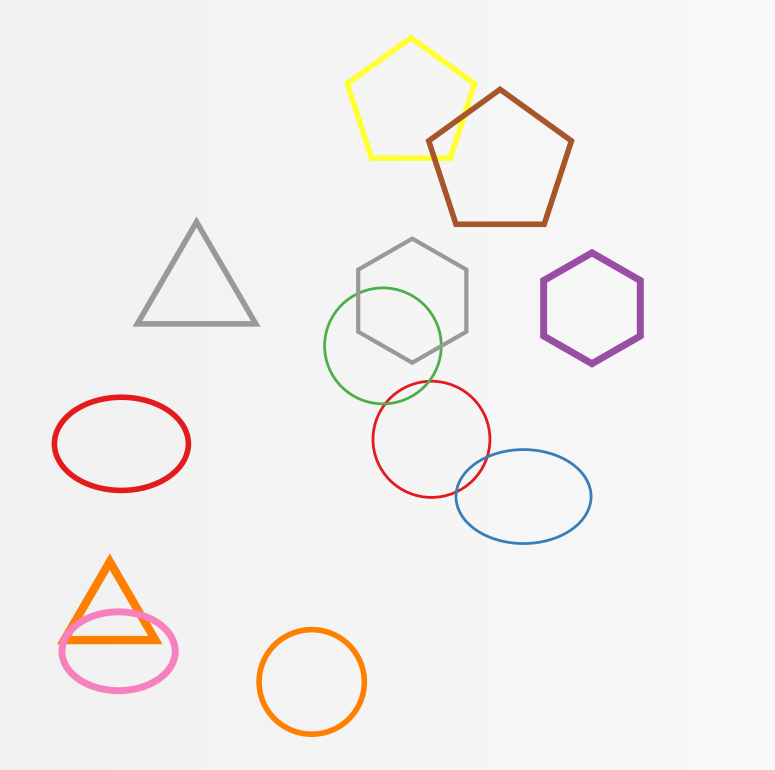[{"shape": "oval", "thickness": 2, "radius": 0.43, "center": [0.157, 0.424]}, {"shape": "circle", "thickness": 1, "radius": 0.38, "center": [0.557, 0.429]}, {"shape": "oval", "thickness": 1, "radius": 0.44, "center": [0.676, 0.355]}, {"shape": "circle", "thickness": 1, "radius": 0.38, "center": [0.494, 0.551]}, {"shape": "hexagon", "thickness": 2.5, "radius": 0.36, "center": [0.764, 0.6]}, {"shape": "triangle", "thickness": 3, "radius": 0.34, "center": [0.142, 0.203]}, {"shape": "circle", "thickness": 2, "radius": 0.34, "center": [0.402, 0.114]}, {"shape": "pentagon", "thickness": 2, "radius": 0.43, "center": [0.53, 0.865]}, {"shape": "pentagon", "thickness": 2, "radius": 0.48, "center": [0.645, 0.787]}, {"shape": "oval", "thickness": 2.5, "radius": 0.37, "center": [0.153, 0.154]}, {"shape": "triangle", "thickness": 2, "radius": 0.44, "center": [0.254, 0.623]}, {"shape": "hexagon", "thickness": 1.5, "radius": 0.4, "center": [0.532, 0.61]}]